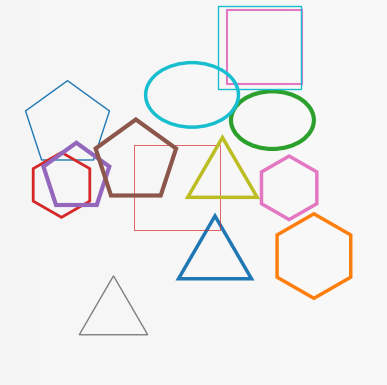[{"shape": "triangle", "thickness": 2.5, "radius": 0.54, "center": [0.555, 0.33]}, {"shape": "pentagon", "thickness": 1, "radius": 0.57, "center": [0.174, 0.677]}, {"shape": "hexagon", "thickness": 2.5, "radius": 0.55, "center": [0.81, 0.335]}, {"shape": "oval", "thickness": 3, "radius": 0.53, "center": [0.703, 0.688]}, {"shape": "square", "thickness": 0.5, "radius": 0.55, "center": [0.456, 0.513]}, {"shape": "hexagon", "thickness": 2, "radius": 0.42, "center": [0.159, 0.52]}, {"shape": "pentagon", "thickness": 3, "radius": 0.45, "center": [0.197, 0.54]}, {"shape": "pentagon", "thickness": 3, "radius": 0.55, "center": [0.351, 0.58]}, {"shape": "hexagon", "thickness": 2.5, "radius": 0.41, "center": [0.746, 0.512]}, {"shape": "square", "thickness": 1.5, "radius": 0.48, "center": [0.682, 0.879]}, {"shape": "triangle", "thickness": 1, "radius": 0.51, "center": [0.293, 0.182]}, {"shape": "triangle", "thickness": 2.5, "radius": 0.52, "center": [0.574, 0.539]}, {"shape": "oval", "thickness": 2.5, "radius": 0.6, "center": [0.496, 0.754]}, {"shape": "square", "thickness": 1, "radius": 0.54, "center": [0.669, 0.877]}]